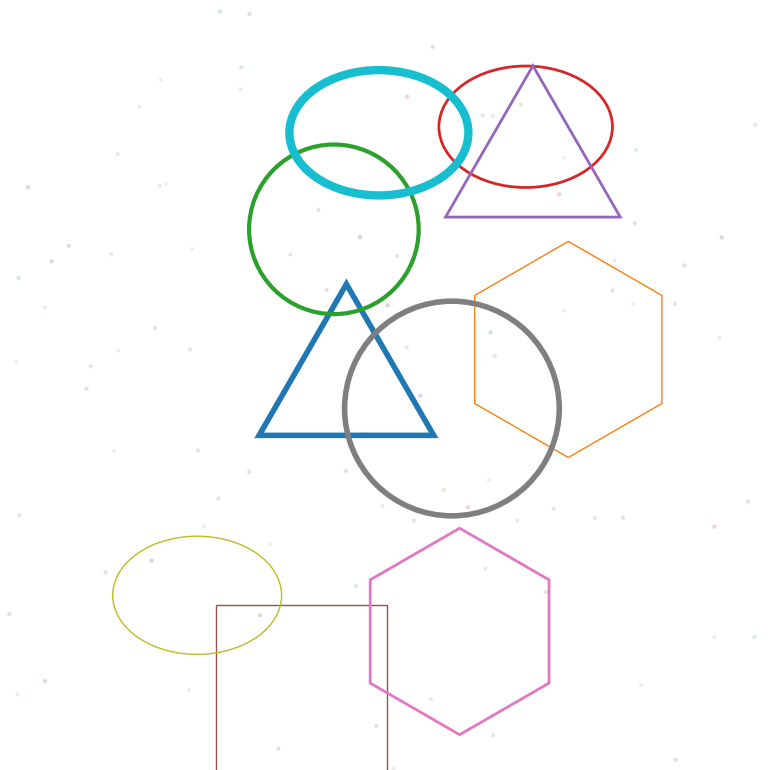[{"shape": "triangle", "thickness": 2, "radius": 0.65, "center": [0.45, 0.5]}, {"shape": "hexagon", "thickness": 0.5, "radius": 0.7, "center": [0.738, 0.546]}, {"shape": "circle", "thickness": 1.5, "radius": 0.55, "center": [0.434, 0.702]}, {"shape": "oval", "thickness": 1, "radius": 0.56, "center": [0.683, 0.835]}, {"shape": "triangle", "thickness": 1, "radius": 0.66, "center": [0.692, 0.784]}, {"shape": "square", "thickness": 0.5, "radius": 0.56, "center": [0.392, 0.103]}, {"shape": "hexagon", "thickness": 1, "radius": 0.67, "center": [0.597, 0.18]}, {"shape": "circle", "thickness": 2, "radius": 0.7, "center": [0.587, 0.469]}, {"shape": "oval", "thickness": 0.5, "radius": 0.55, "center": [0.256, 0.227]}, {"shape": "oval", "thickness": 3, "radius": 0.58, "center": [0.492, 0.828]}]